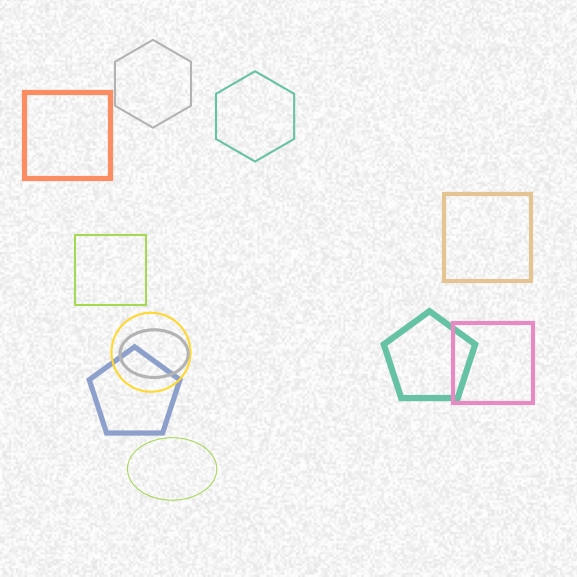[{"shape": "hexagon", "thickness": 1, "radius": 0.39, "center": [0.442, 0.798]}, {"shape": "pentagon", "thickness": 3, "radius": 0.42, "center": [0.744, 0.377]}, {"shape": "square", "thickness": 2.5, "radius": 0.37, "center": [0.116, 0.766]}, {"shape": "pentagon", "thickness": 2.5, "radius": 0.41, "center": [0.233, 0.316]}, {"shape": "square", "thickness": 2, "radius": 0.35, "center": [0.854, 0.37]}, {"shape": "oval", "thickness": 0.5, "radius": 0.39, "center": [0.298, 0.187]}, {"shape": "square", "thickness": 1, "radius": 0.31, "center": [0.192, 0.531]}, {"shape": "circle", "thickness": 1, "radius": 0.34, "center": [0.261, 0.389]}, {"shape": "square", "thickness": 2, "radius": 0.38, "center": [0.845, 0.589]}, {"shape": "hexagon", "thickness": 1, "radius": 0.38, "center": [0.265, 0.854]}, {"shape": "oval", "thickness": 1.5, "radius": 0.3, "center": [0.267, 0.387]}]